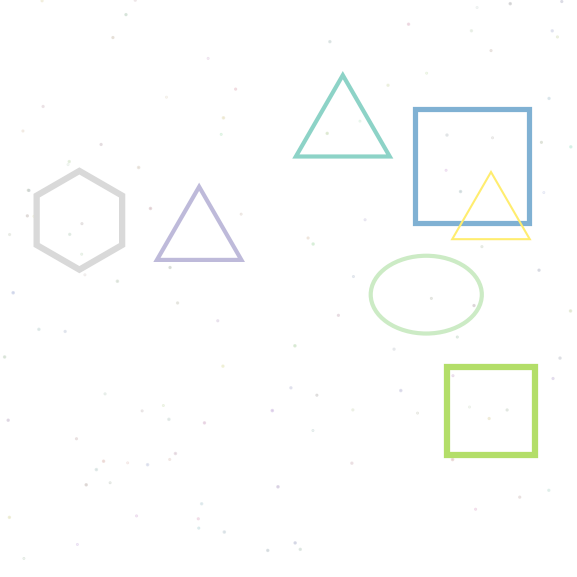[{"shape": "triangle", "thickness": 2, "radius": 0.47, "center": [0.594, 0.775]}, {"shape": "triangle", "thickness": 2, "radius": 0.42, "center": [0.345, 0.591]}, {"shape": "square", "thickness": 2.5, "radius": 0.49, "center": [0.818, 0.711]}, {"shape": "square", "thickness": 3, "radius": 0.38, "center": [0.851, 0.287]}, {"shape": "hexagon", "thickness": 3, "radius": 0.43, "center": [0.137, 0.618]}, {"shape": "oval", "thickness": 2, "radius": 0.48, "center": [0.738, 0.489]}, {"shape": "triangle", "thickness": 1, "radius": 0.39, "center": [0.85, 0.624]}]